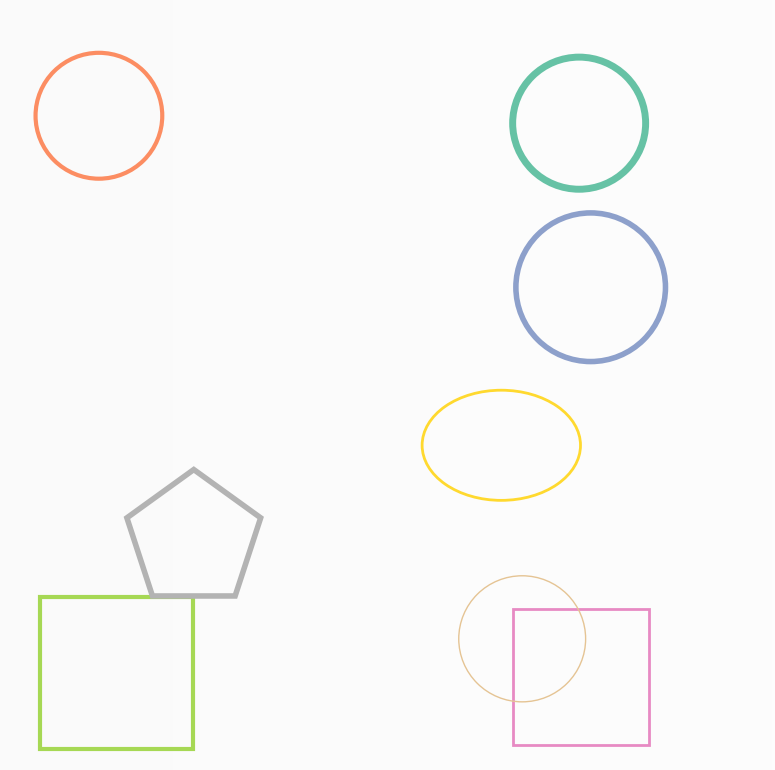[{"shape": "circle", "thickness": 2.5, "radius": 0.43, "center": [0.747, 0.84]}, {"shape": "circle", "thickness": 1.5, "radius": 0.41, "center": [0.128, 0.85]}, {"shape": "circle", "thickness": 2, "radius": 0.48, "center": [0.762, 0.627]}, {"shape": "square", "thickness": 1, "radius": 0.44, "center": [0.75, 0.121]}, {"shape": "square", "thickness": 1.5, "radius": 0.49, "center": [0.15, 0.126]}, {"shape": "oval", "thickness": 1, "radius": 0.51, "center": [0.647, 0.422]}, {"shape": "circle", "thickness": 0.5, "radius": 0.41, "center": [0.674, 0.17]}, {"shape": "pentagon", "thickness": 2, "radius": 0.45, "center": [0.25, 0.299]}]